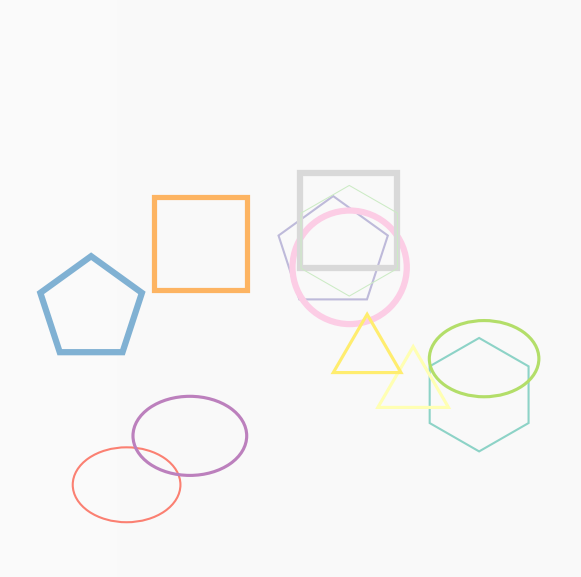[{"shape": "hexagon", "thickness": 1, "radius": 0.49, "center": [0.824, 0.316]}, {"shape": "triangle", "thickness": 1.5, "radius": 0.35, "center": [0.711, 0.329]}, {"shape": "pentagon", "thickness": 1, "radius": 0.49, "center": [0.573, 0.561]}, {"shape": "oval", "thickness": 1, "radius": 0.46, "center": [0.218, 0.16]}, {"shape": "pentagon", "thickness": 3, "radius": 0.46, "center": [0.157, 0.464]}, {"shape": "square", "thickness": 2.5, "radius": 0.4, "center": [0.345, 0.577]}, {"shape": "oval", "thickness": 1.5, "radius": 0.47, "center": [0.833, 0.378]}, {"shape": "circle", "thickness": 3, "radius": 0.49, "center": [0.602, 0.536]}, {"shape": "square", "thickness": 3, "radius": 0.41, "center": [0.6, 0.617]}, {"shape": "oval", "thickness": 1.5, "radius": 0.49, "center": [0.327, 0.244]}, {"shape": "hexagon", "thickness": 0.5, "radius": 0.48, "center": [0.601, 0.582]}, {"shape": "triangle", "thickness": 1.5, "radius": 0.34, "center": [0.632, 0.388]}]